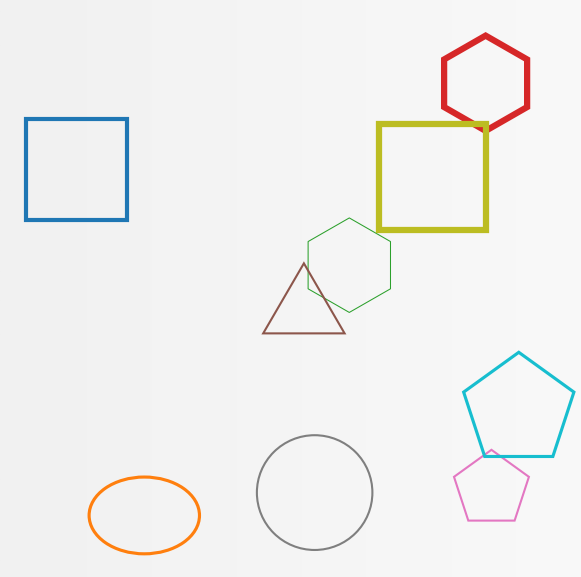[{"shape": "square", "thickness": 2, "radius": 0.44, "center": [0.131, 0.705]}, {"shape": "oval", "thickness": 1.5, "radius": 0.47, "center": [0.248, 0.107]}, {"shape": "hexagon", "thickness": 0.5, "radius": 0.41, "center": [0.601, 0.54]}, {"shape": "hexagon", "thickness": 3, "radius": 0.41, "center": [0.835, 0.855]}, {"shape": "triangle", "thickness": 1, "radius": 0.4, "center": [0.523, 0.462]}, {"shape": "pentagon", "thickness": 1, "radius": 0.34, "center": [0.846, 0.152]}, {"shape": "circle", "thickness": 1, "radius": 0.5, "center": [0.541, 0.146]}, {"shape": "square", "thickness": 3, "radius": 0.46, "center": [0.744, 0.692]}, {"shape": "pentagon", "thickness": 1.5, "radius": 0.5, "center": [0.893, 0.289]}]